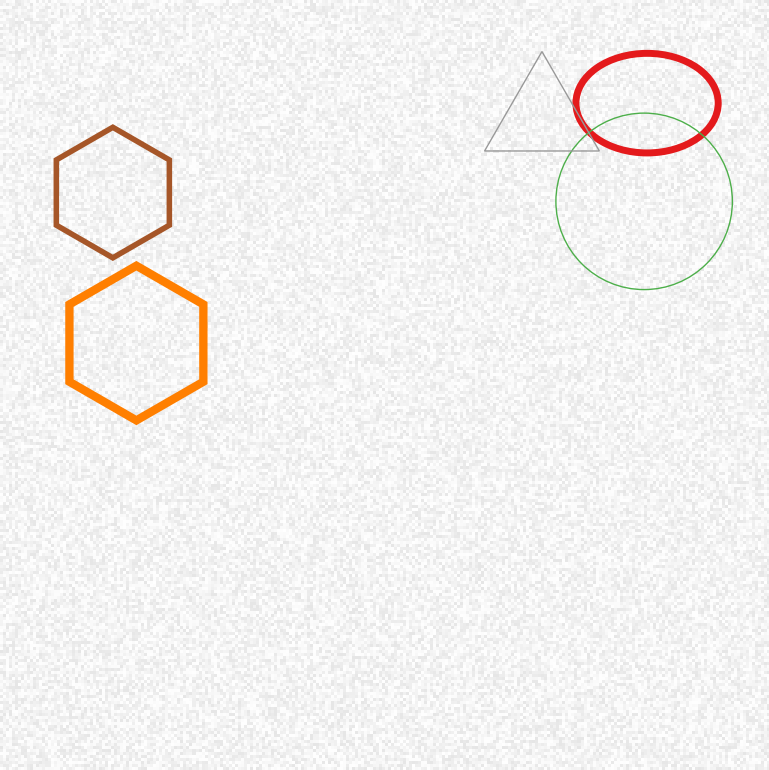[{"shape": "oval", "thickness": 2.5, "radius": 0.46, "center": [0.84, 0.866]}, {"shape": "circle", "thickness": 0.5, "radius": 0.57, "center": [0.837, 0.739]}, {"shape": "hexagon", "thickness": 3, "radius": 0.5, "center": [0.177, 0.554]}, {"shape": "hexagon", "thickness": 2, "radius": 0.42, "center": [0.147, 0.75]}, {"shape": "triangle", "thickness": 0.5, "radius": 0.43, "center": [0.704, 0.847]}]